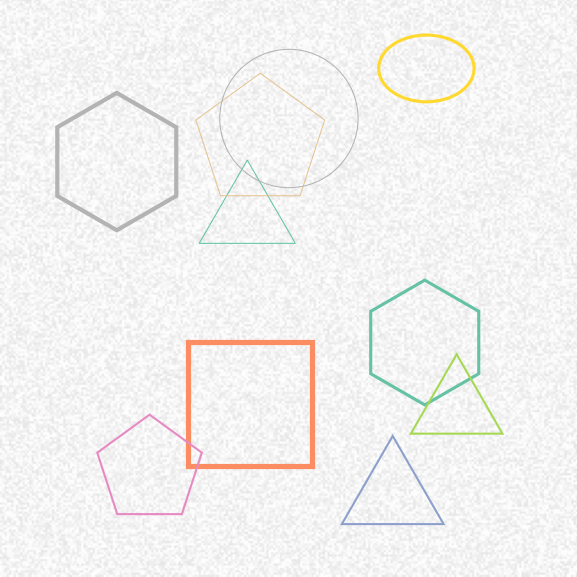[{"shape": "hexagon", "thickness": 1.5, "radius": 0.54, "center": [0.735, 0.406]}, {"shape": "triangle", "thickness": 0.5, "radius": 0.48, "center": [0.428, 0.626]}, {"shape": "square", "thickness": 2.5, "radius": 0.54, "center": [0.432, 0.3]}, {"shape": "triangle", "thickness": 1, "radius": 0.51, "center": [0.68, 0.142]}, {"shape": "pentagon", "thickness": 1, "radius": 0.48, "center": [0.259, 0.186]}, {"shape": "triangle", "thickness": 1, "radius": 0.46, "center": [0.791, 0.294]}, {"shape": "oval", "thickness": 1.5, "radius": 0.41, "center": [0.738, 0.881]}, {"shape": "pentagon", "thickness": 0.5, "radius": 0.59, "center": [0.451, 0.755]}, {"shape": "circle", "thickness": 0.5, "radius": 0.6, "center": [0.5, 0.794]}, {"shape": "hexagon", "thickness": 2, "radius": 0.59, "center": [0.202, 0.719]}]